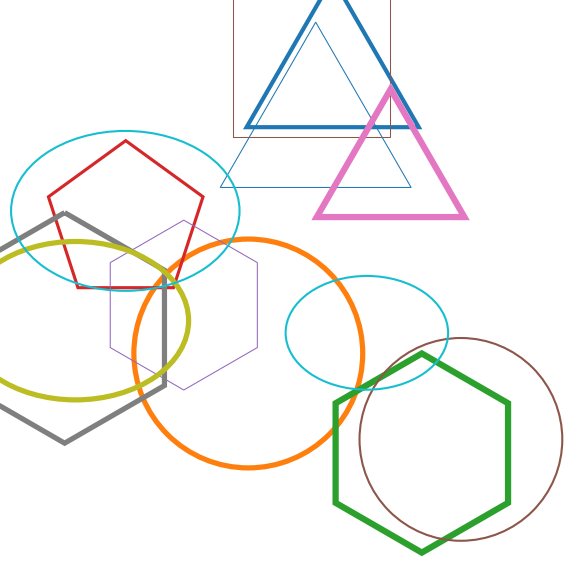[{"shape": "triangle", "thickness": 0.5, "radius": 0.95, "center": [0.547, 0.77]}, {"shape": "triangle", "thickness": 2, "radius": 0.86, "center": [0.576, 0.865]}, {"shape": "circle", "thickness": 2.5, "radius": 0.99, "center": [0.43, 0.387]}, {"shape": "hexagon", "thickness": 3, "radius": 0.86, "center": [0.73, 0.215]}, {"shape": "pentagon", "thickness": 1.5, "radius": 0.7, "center": [0.218, 0.615]}, {"shape": "hexagon", "thickness": 0.5, "radius": 0.74, "center": [0.318, 0.471]}, {"shape": "circle", "thickness": 1, "radius": 0.88, "center": [0.798, 0.238]}, {"shape": "square", "thickness": 0.5, "radius": 0.68, "center": [0.54, 0.898]}, {"shape": "triangle", "thickness": 3, "radius": 0.74, "center": [0.676, 0.697]}, {"shape": "hexagon", "thickness": 2.5, "radius": 1.0, "center": [0.112, 0.431]}, {"shape": "oval", "thickness": 2.5, "radius": 0.98, "center": [0.131, 0.444]}, {"shape": "oval", "thickness": 1, "radius": 0.99, "center": [0.217, 0.634]}, {"shape": "oval", "thickness": 1, "radius": 0.7, "center": [0.635, 0.423]}]